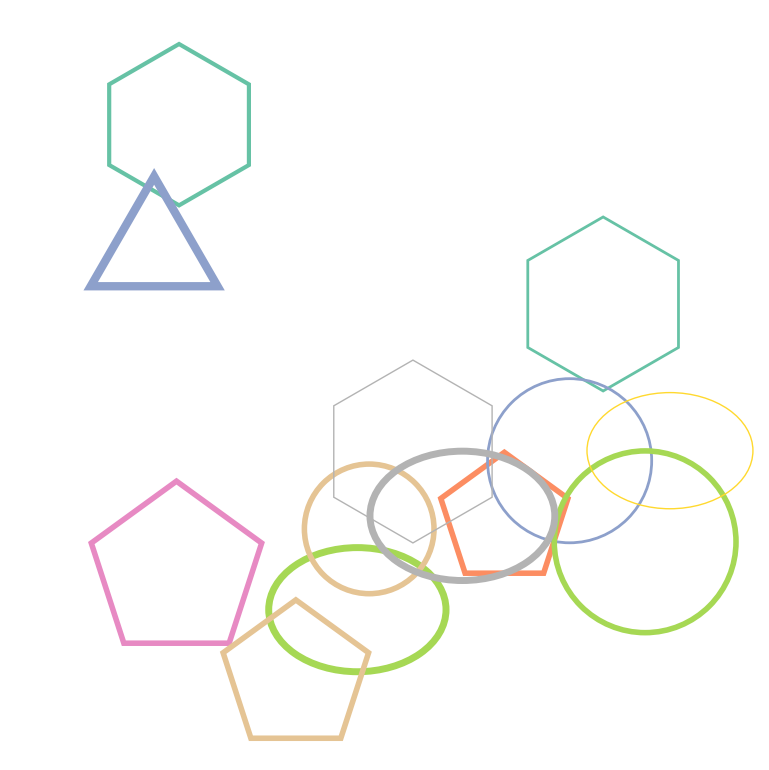[{"shape": "hexagon", "thickness": 1, "radius": 0.56, "center": [0.783, 0.605]}, {"shape": "hexagon", "thickness": 1.5, "radius": 0.52, "center": [0.233, 0.838]}, {"shape": "pentagon", "thickness": 2, "radius": 0.43, "center": [0.655, 0.326]}, {"shape": "triangle", "thickness": 3, "radius": 0.48, "center": [0.2, 0.676]}, {"shape": "circle", "thickness": 1, "radius": 0.53, "center": [0.74, 0.402]}, {"shape": "pentagon", "thickness": 2, "radius": 0.58, "center": [0.229, 0.259]}, {"shape": "circle", "thickness": 2, "radius": 0.59, "center": [0.838, 0.296]}, {"shape": "oval", "thickness": 2.5, "radius": 0.58, "center": [0.464, 0.208]}, {"shape": "oval", "thickness": 0.5, "radius": 0.54, "center": [0.87, 0.415]}, {"shape": "circle", "thickness": 2, "radius": 0.42, "center": [0.479, 0.313]}, {"shape": "pentagon", "thickness": 2, "radius": 0.5, "center": [0.384, 0.122]}, {"shape": "oval", "thickness": 2.5, "radius": 0.6, "center": [0.6, 0.33]}, {"shape": "hexagon", "thickness": 0.5, "radius": 0.59, "center": [0.536, 0.414]}]